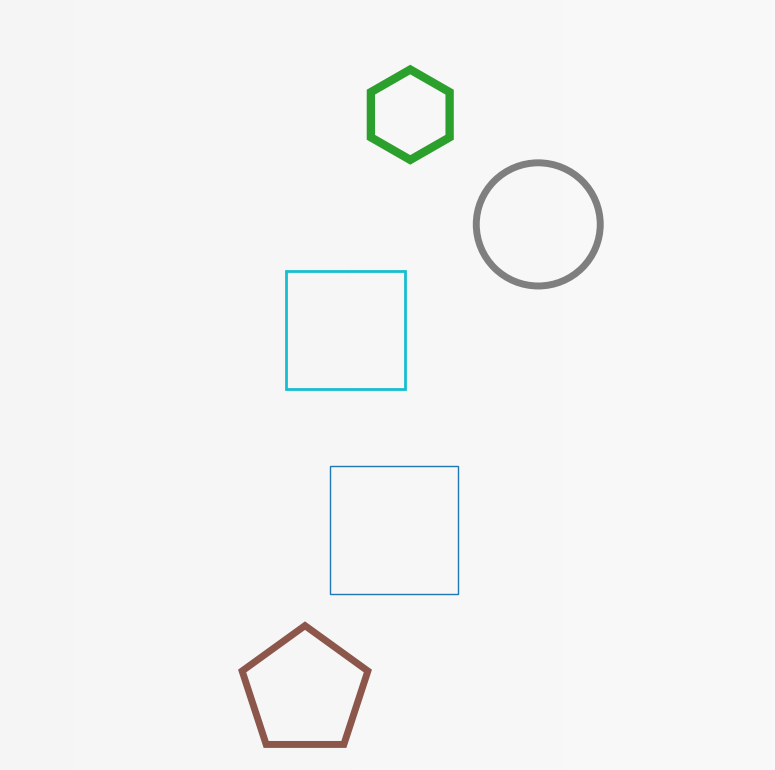[{"shape": "square", "thickness": 0.5, "radius": 0.41, "center": [0.508, 0.312]}, {"shape": "hexagon", "thickness": 3, "radius": 0.29, "center": [0.529, 0.851]}, {"shape": "pentagon", "thickness": 2.5, "radius": 0.43, "center": [0.394, 0.102]}, {"shape": "circle", "thickness": 2.5, "radius": 0.4, "center": [0.695, 0.709]}, {"shape": "square", "thickness": 1, "radius": 0.38, "center": [0.445, 0.571]}]